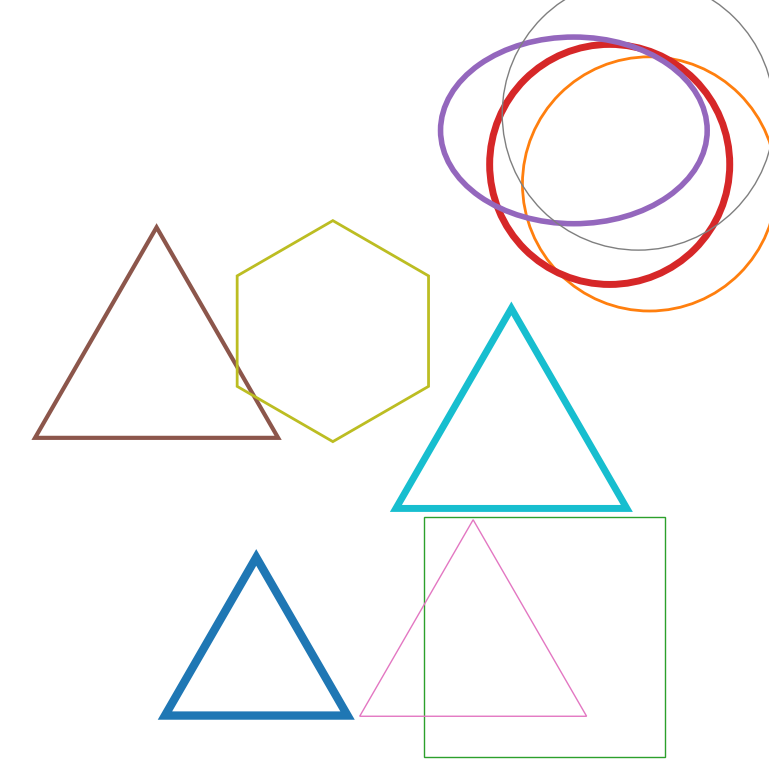[{"shape": "triangle", "thickness": 3, "radius": 0.68, "center": [0.333, 0.139]}, {"shape": "circle", "thickness": 1, "radius": 0.83, "center": [0.844, 0.761]}, {"shape": "square", "thickness": 0.5, "radius": 0.78, "center": [0.707, 0.173]}, {"shape": "circle", "thickness": 2.5, "radius": 0.78, "center": [0.792, 0.786]}, {"shape": "oval", "thickness": 2, "radius": 0.87, "center": [0.745, 0.831]}, {"shape": "triangle", "thickness": 1.5, "radius": 0.91, "center": [0.203, 0.523]}, {"shape": "triangle", "thickness": 0.5, "radius": 0.85, "center": [0.614, 0.155]}, {"shape": "circle", "thickness": 0.5, "radius": 0.88, "center": [0.829, 0.852]}, {"shape": "hexagon", "thickness": 1, "radius": 0.72, "center": [0.432, 0.57]}, {"shape": "triangle", "thickness": 2.5, "radius": 0.87, "center": [0.664, 0.426]}]